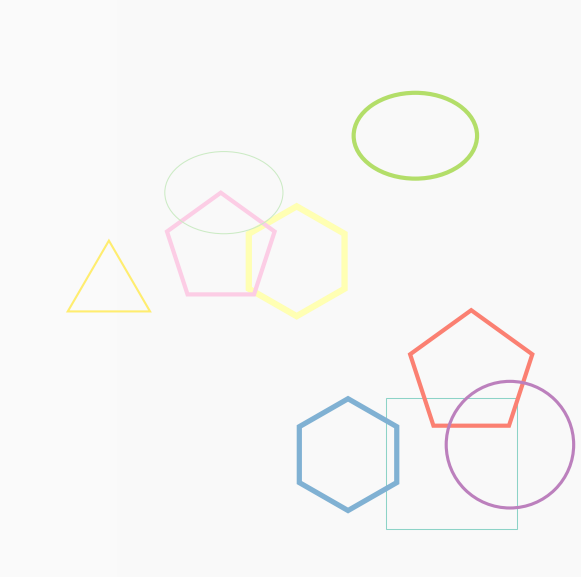[{"shape": "square", "thickness": 0.5, "radius": 0.56, "center": [0.776, 0.196]}, {"shape": "hexagon", "thickness": 3, "radius": 0.48, "center": [0.51, 0.547]}, {"shape": "pentagon", "thickness": 2, "radius": 0.55, "center": [0.811, 0.351]}, {"shape": "hexagon", "thickness": 2.5, "radius": 0.48, "center": [0.599, 0.212]}, {"shape": "oval", "thickness": 2, "radius": 0.53, "center": [0.715, 0.764]}, {"shape": "pentagon", "thickness": 2, "radius": 0.49, "center": [0.38, 0.568]}, {"shape": "circle", "thickness": 1.5, "radius": 0.55, "center": [0.877, 0.229]}, {"shape": "oval", "thickness": 0.5, "radius": 0.51, "center": [0.385, 0.666]}, {"shape": "triangle", "thickness": 1, "radius": 0.41, "center": [0.187, 0.501]}]